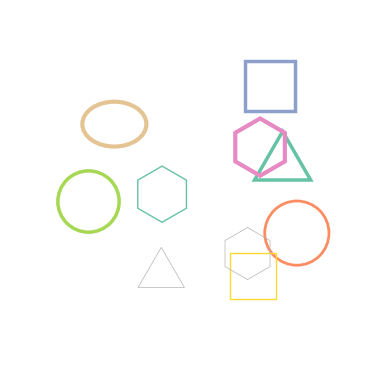[{"shape": "triangle", "thickness": 2.5, "radius": 0.42, "center": [0.734, 0.574]}, {"shape": "hexagon", "thickness": 1, "radius": 0.36, "center": [0.421, 0.496]}, {"shape": "circle", "thickness": 2, "radius": 0.42, "center": [0.771, 0.395]}, {"shape": "square", "thickness": 2.5, "radius": 0.33, "center": [0.702, 0.777]}, {"shape": "hexagon", "thickness": 3, "radius": 0.37, "center": [0.676, 0.618]}, {"shape": "circle", "thickness": 2.5, "radius": 0.4, "center": [0.23, 0.477]}, {"shape": "square", "thickness": 1, "radius": 0.3, "center": [0.658, 0.283]}, {"shape": "oval", "thickness": 3, "radius": 0.42, "center": [0.297, 0.678]}, {"shape": "triangle", "thickness": 0.5, "radius": 0.35, "center": [0.419, 0.288]}, {"shape": "hexagon", "thickness": 0.5, "radius": 0.34, "center": [0.643, 0.341]}]